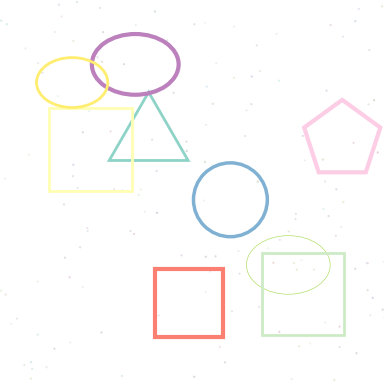[{"shape": "triangle", "thickness": 2, "radius": 0.59, "center": [0.386, 0.642]}, {"shape": "square", "thickness": 2, "radius": 0.54, "center": [0.234, 0.612]}, {"shape": "square", "thickness": 3, "radius": 0.44, "center": [0.491, 0.212]}, {"shape": "circle", "thickness": 2.5, "radius": 0.48, "center": [0.598, 0.481]}, {"shape": "oval", "thickness": 0.5, "radius": 0.54, "center": [0.749, 0.312]}, {"shape": "pentagon", "thickness": 3, "radius": 0.52, "center": [0.889, 0.637]}, {"shape": "oval", "thickness": 3, "radius": 0.56, "center": [0.351, 0.833]}, {"shape": "square", "thickness": 2, "radius": 0.53, "center": [0.787, 0.236]}, {"shape": "oval", "thickness": 2, "radius": 0.46, "center": [0.187, 0.786]}]